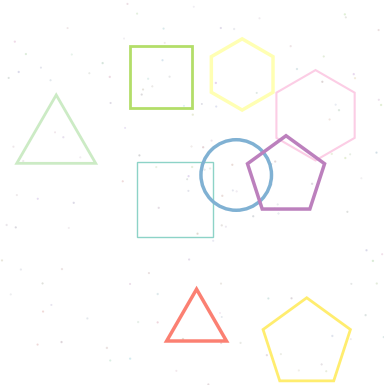[{"shape": "square", "thickness": 1, "radius": 0.49, "center": [0.455, 0.483]}, {"shape": "hexagon", "thickness": 2.5, "radius": 0.46, "center": [0.629, 0.807]}, {"shape": "triangle", "thickness": 2.5, "radius": 0.45, "center": [0.511, 0.159]}, {"shape": "circle", "thickness": 2.5, "radius": 0.46, "center": [0.614, 0.545]}, {"shape": "square", "thickness": 2, "radius": 0.4, "center": [0.419, 0.799]}, {"shape": "hexagon", "thickness": 1.5, "radius": 0.59, "center": [0.82, 0.701]}, {"shape": "pentagon", "thickness": 2.5, "radius": 0.53, "center": [0.743, 0.542]}, {"shape": "triangle", "thickness": 2, "radius": 0.59, "center": [0.146, 0.635]}, {"shape": "pentagon", "thickness": 2, "radius": 0.6, "center": [0.797, 0.107]}]